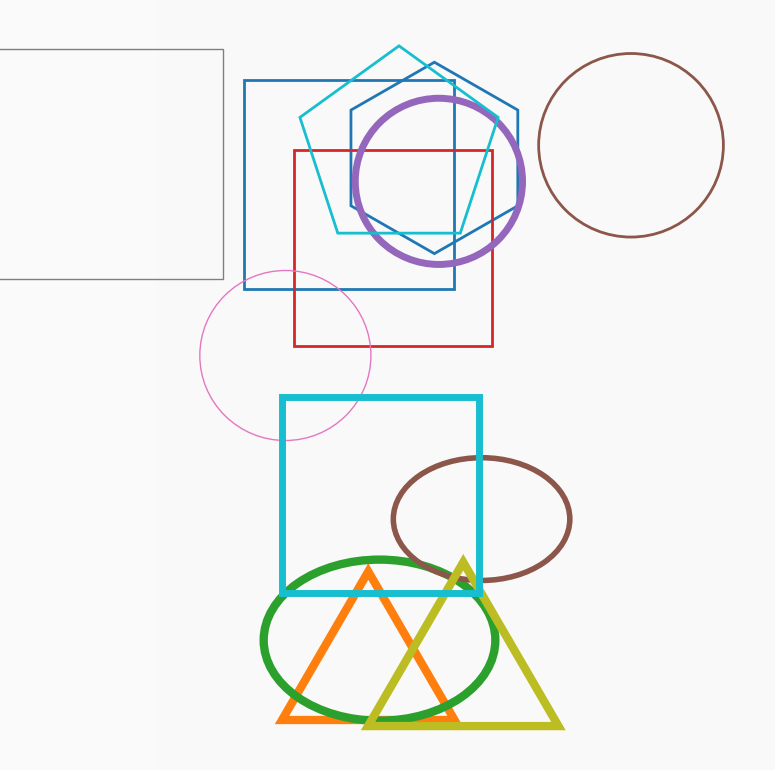[{"shape": "square", "thickness": 1, "radius": 0.68, "center": [0.451, 0.761]}, {"shape": "hexagon", "thickness": 1, "radius": 0.62, "center": [0.56, 0.795]}, {"shape": "triangle", "thickness": 3, "radius": 0.64, "center": [0.475, 0.129]}, {"shape": "oval", "thickness": 3, "radius": 0.75, "center": [0.49, 0.169]}, {"shape": "square", "thickness": 1, "radius": 0.64, "center": [0.507, 0.678]}, {"shape": "circle", "thickness": 2.5, "radius": 0.54, "center": [0.566, 0.764]}, {"shape": "circle", "thickness": 1, "radius": 0.6, "center": [0.814, 0.811]}, {"shape": "oval", "thickness": 2, "radius": 0.57, "center": [0.621, 0.326]}, {"shape": "circle", "thickness": 0.5, "radius": 0.55, "center": [0.368, 0.538]}, {"shape": "square", "thickness": 0.5, "radius": 0.75, "center": [0.139, 0.787]}, {"shape": "triangle", "thickness": 3, "radius": 0.71, "center": [0.598, 0.128]}, {"shape": "pentagon", "thickness": 1, "radius": 0.67, "center": [0.515, 0.806]}, {"shape": "square", "thickness": 2.5, "radius": 0.64, "center": [0.491, 0.358]}]